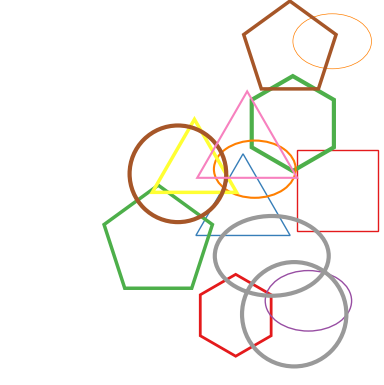[{"shape": "square", "thickness": 1, "radius": 0.53, "center": [0.877, 0.504]}, {"shape": "hexagon", "thickness": 2, "radius": 0.53, "center": [0.612, 0.181]}, {"shape": "triangle", "thickness": 1, "radius": 0.71, "center": [0.631, 0.459]}, {"shape": "pentagon", "thickness": 2.5, "radius": 0.74, "center": [0.411, 0.371]}, {"shape": "hexagon", "thickness": 3, "radius": 0.62, "center": [0.761, 0.679]}, {"shape": "oval", "thickness": 1, "radius": 0.56, "center": [0.801, 0.219]}, {"shape": "oval", "thickness": 0.5, "radius": 0.51, "center": [0.863, 0.893]}, {"shape": "oval", "thickness": 1.5, "radius": 0.53, "center": [0.662, 0.561]}, {"shape": "triangle", "thickness": 2.5, "radius": 0.63, "center": [0.505, 0.564]}, {"shape": "pentagon", "thickness": 2.5, "radius": 0.63, "center": [0.753, 0.871]}, {"shape": "circle", "thickness": 3, "radius": 0.63, "center": [0.462, 0.549]}, {"shape": "triangle", "thickness": 1.5, "radius": 0.75, "center": [0.642, 0.613]}, {"shape": "circle", "thickness": 3, "radius": 0.68, "center": [0.764, 0.184]}, {"shape": "oval", "thickness": 3, "radius": 0.74, "center": [0.706, 0.335]}]